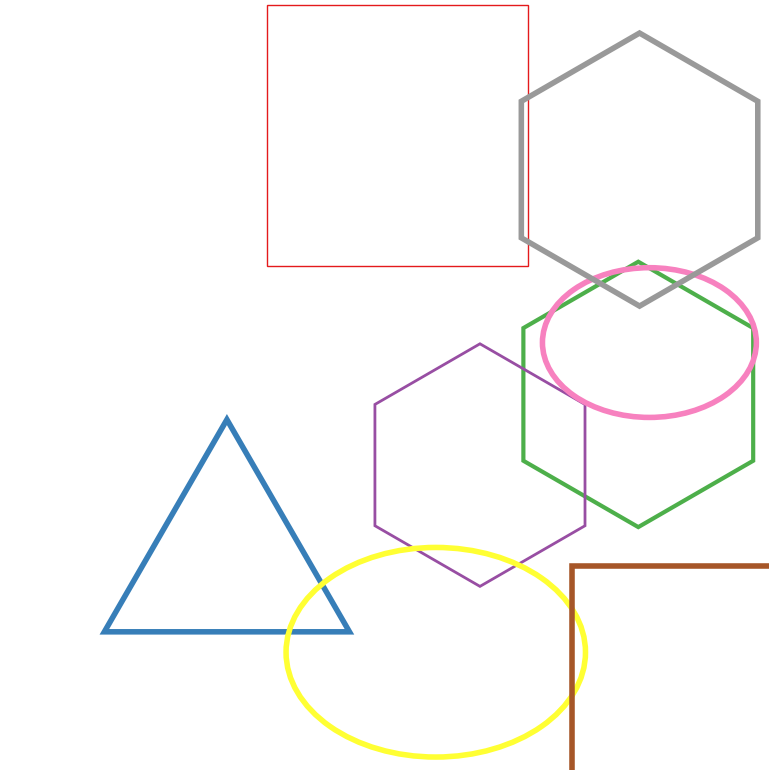[{"shape": "square", "thickness": 0.5, "radius": 0.85, "center": [0.516, 0.824]}, {"shape": "triangle", "thickness": 2, "radius": 0.92, "center": [0.295, 0.271]}, {"shape": "hexagon", "thickness": 1.5, "radius": 0.86, "center": [0.829, 0.488]}, {"shape": "hexagon", "thickness": 1, "radius": 0.79, "center": [0.623, 0.396]}, {"shape": "oval", "thickness": 2, "radius": 0.97, "center": [0.566, 0.153]}, {"shape": "square", "thickness": 2, "radius": 0.71, "center": [0.885, 0.122]}, {"shape": "oval", "thickness": 2, "radius": 0.69, "center": [0.843, 0.555]}, {"shape": "hexagon", "thickness": 2, "radius": 0.89, "center": [0.831, 0.78]}]